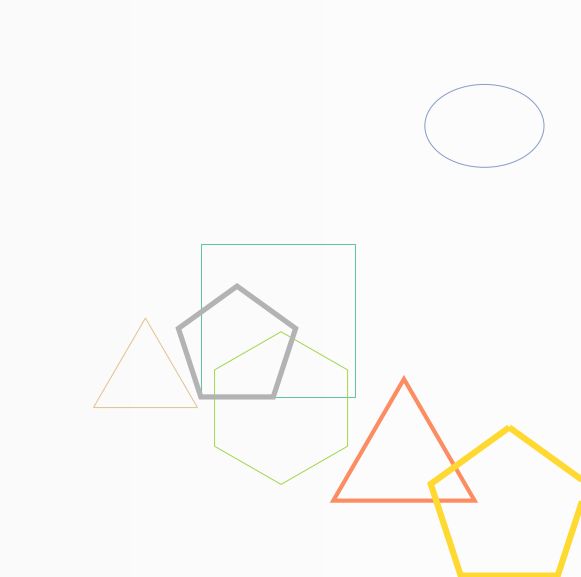[{"shape": "square", "thickness": 0.5, "radius": 0.66, "center": [0.478, 0.444]}, {"shape": "triangle", "thickness": 2, "radius": 0.7, "center": [0.695, 0.202]}, {"shape": "oval", "thickness": 0.5, "radius": 0.51, "center": [0.833, 0.781]}, {"shape": "hexagon", "thickness": 0.5, "radius": 0.66, "center": [0.484, 0.293]}, {"shape": "pentagon", "thickness": 3, "radius": 0.71, "center": [0.876, 0.117]}, {"shape": "triangle", "thickness": 0.5, "radius": 0.52, "center": [0.25, 0.345]}, {"shape": "pentagon", "thickness": 2.5, "radius": 0.53, "center": [0.408, 0.398]}]